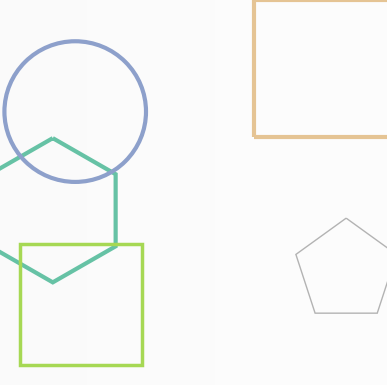[{"shape": "hexagon", "thickness": 3, "radius": 0.94, "center": [0.136, 0.454]}, {"shape": "circle", "thickness": 3, "radius": 0.91, "center": [0.194, 0.71]}, {"shape": "square", "thickness": 2.5, "radius": 0.79, "center": [0.208, 0.21]}, {"shape": "square", "thickness": 3, "radius": 0.89, "center": [0.834, 0.822]}, {"shape": "pentagon", "thickness": 1, "radius": 0.68, "center": [0.893, 0.297]}]